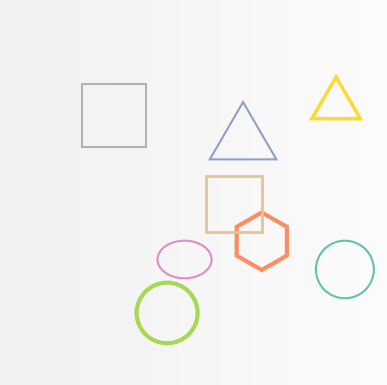[{"shape": "circle", "thickness": 1.5, "radius": 0.37, "center": [0.89, 0.3]}, {"shape": "hexagon", "thickness": 3, "radius": 0.37, "center": [0.676, 0.373]}, {"shape": "triangle", "thickness": 1.5, "radius": 0.5, "center": [0.627, 0.636]}, {"shape": "oval", "thickness": 1.5, "radius": 0.35, "center": [0.476, 0.326]}, {"shape": "circle", "thickness": 3, "radius": 0.39, "center": [0.431, 0.187]}, {"shape": "triangle", "thickness": 2.5, "radius": 0.36, "center": [0.867, 0.728]}, {"shape": "square", "thickness": 2, "radius": 0.36, "center": [0.603, 0.47]}, {"shape": "square", "thickness": 1.5, "radius": 0.41, "center": [0.295, 0.701]}]